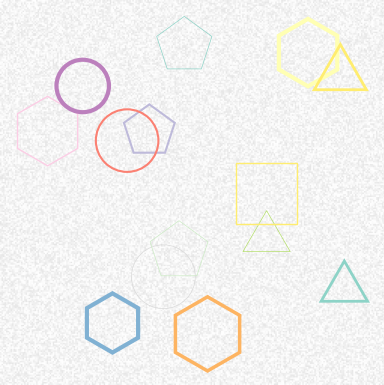[{"shape": "pentagon", "thickness": 0.5, "radius": 0.38, "center": [0.479, 0.882]}, {"shape": "triangle", "thickness": 2, "radius": 0.35, "center": [0.894, 0.252]}, {"shape": "hexagon", "thickness": 3, "radius": 0.44, "center": [0.8, 0.863]}, {"shape": "pentagon", "thickness": 1.5, "radius": 0.35, "center": [0.388, 0.66]}, {"shape": "circle", "thickness": 1.5, "radius": 0.41, "center": [0.33, 0.635]}, {"shape": "hexagon", "thickness": 3, "radius": 0.38, "center": [0.292, 0.161]}, {"shape": "hexagon", "thickness": 2.5, "radius": 0.48, "center": [0.539, 0.133]}, {"shape": "triangle", "thickness": 0.5, "radius": 0.35, "center": [0.692, 0.382]}, {"shape": "hexagon", "thickness": 1, "radius": 0.45, "center": [0.124, 0.66]}, {"shape": "circle", "thickness": 0.5, "radius": 0.41, "center": [0.424, 0.281]}, {"shape": "circle", "thickness": 3, "radius": 0.34, "center": [0.215, 0.777]}, {"shape": "pentagon", "thickness": 0.5, "radius": 0.4, "center": [0.465, 0.348]}, {"shape": "square", "thickness": 1, "radius": 0.39, "center": [0.692, 0.498]}, {"shape": "triangle", "thickness": 2, "radius": 0.39, "center": [0.884, 0.806]}]